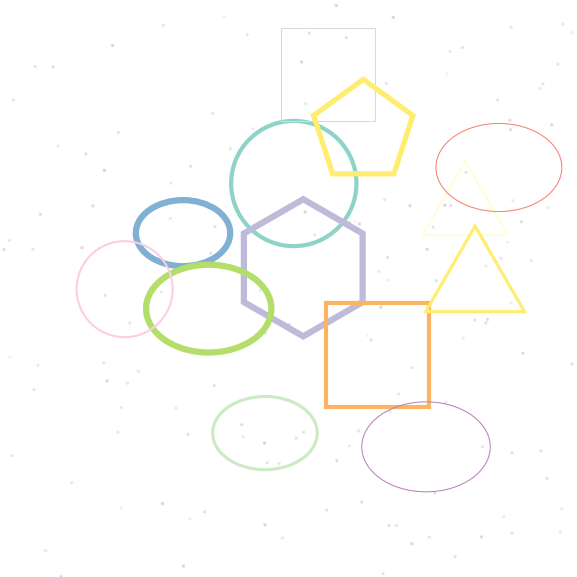[{"shape": "circle", "thickness": 2, "radius": 0.54, "center": [0.509, 0.681]}, {"shape": "triangle", "thickness": 0.5, "radius": 0.43, "center": [0.806, 0.635]}, {"shape": "hexagon", "thickness": 3, "radius": 0.59, "center": [0.525, 0.535]}, {"shape": "oval", "thickness": 0.5, "radius": 0.54, "center": [0.864, 0.709]}, {"shape": "oval", "thickness": 3, "radius": 0.41, "center": [0.317, 0.595]}, {"shape": "square", "thickness": 2, "radius": 0.45, "center": [0.654, 0.384]}, {"shape": "oval", "thickness": 3, "radius": 0.54, "center": [0.361, 0.465]}, {"shape": "circle", "thickness": 1, "radius": 0.42, "center": [0.216, 0.498]}, {"shape": "square", "thickness": 0.5, "radius": 0.41, "center": [0.567, 0.87]}, {"shape": "oval", "thickness": 0.5, "radius": 0.56, "center": [0.738, 0.225]}, {"shape": "oval", "thickness": 1.5, "radius": 0.45, "center": [0.459, 0.249]}, {"shape": "pentagon", "thickness": 2.5, "radius": 0.45, "center": [0.629, 0.771]}, {"shape": "triangle", "thickness": 1.5, "radius": 0.49, "center": [0.823, 0.509]}]